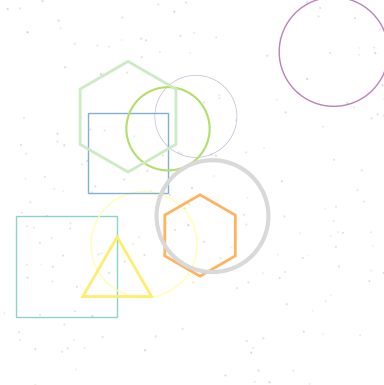[{"shape": "square", "thickness": 1, "radius": 0.65, "center": [0.173, 0.308]}, {"shape": "circle", "thickness": 1, "radius": 0.69, "center": [0.374, 0.365]}, {"shape": "circle", "thickness": 0.5, "radius": 0.53, "center": [0.509, 0.698]}, {"shape": "square", "thickness": 1, "radius": 0.52, "center": [0.333, 0.602]}, {"shape": "hexagon", "thickness": 2, "radius": 0.53, "center": [0.52, 0.388]}, {"shape": "circle", "thickness": 1.5, "radius": 0.54, "center": [0.436, 0.665]}, {"shape": "circle", "thickness": 3, "radius": 0.73, "center": [0.552, 0.439]}, {"shape": "circle", "thickness": 1, "radius": 0.71, "center": [0.867, 0.866]}, {"shape": "hexagon", "thickness": 2, "radius": 0.72, "center": [0.333, 0.697]}, {"shape": "triangle", "thickness": 2, "radius": 0.52, "center": [0.304, 0.281]}]